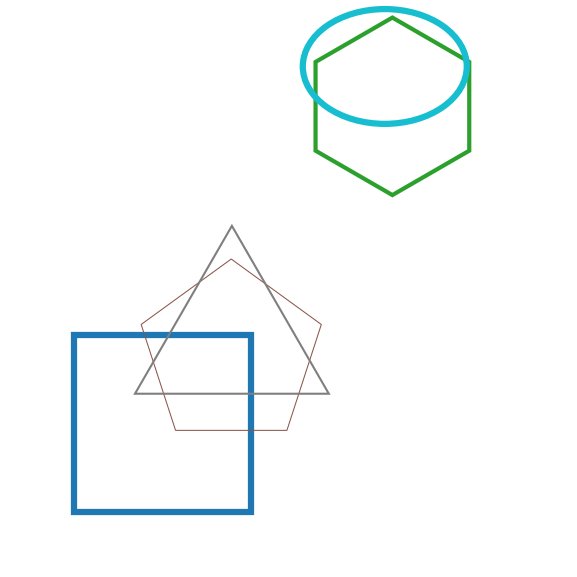[{"shape": "square", "thickness": 3, "radius": 0.76, "center": [0.281, 0.266]}, {"shape": "hexagon", "thickness": 2, "radius": 0.77, "center": [0.679, 0.815]}, {"shape": "pentagon", "thickness": 0.5, "radius": 0.82, "center": [0.4, 0.387]}, {"shape": "triangle", "thickness": 1, "radius": 0.97, "center": [0.402, 0.414]}, {"shape": "oval", "thickness": 3, "radius": 0.71, "center": [0.666, 0.884]}]